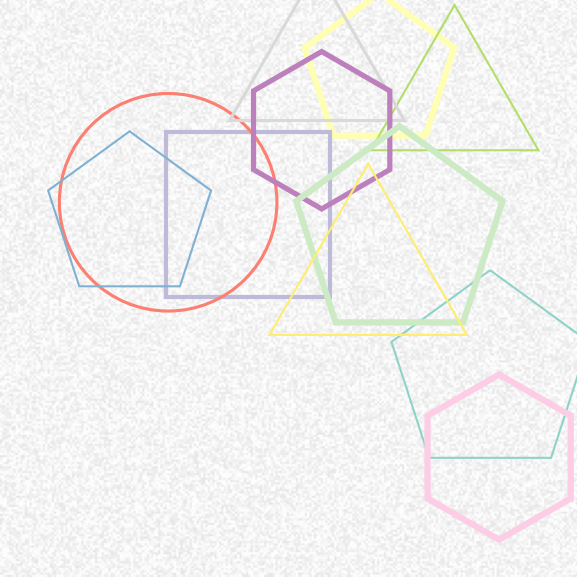[{"shape": "pentagon", "thickness": 1, "radius": 0.9, "center": [0.849, 0.352]}, {"shape": "pentagon", "thickness": 3, "radius": 0.68, "center": [0.657, 0.874]}, {"shape": "square", "thickness": 2, "radius": 0.71, "center": [0.43, 0.628]}, {"shape": "circle", "thickness": 1.5, "radius": 0.94, "center": [0.291, 0.649]}, {"shape": "pentagon", "thickness": 1, "radius": 0.74, "center": [0.224, 0.623]}, {"shape": "triangle", "thickness": 1, "radius": 0.84, "center": [0.787, 0.823]}, {"shape": "hexagon", "thickness": 3, "radius": 0.72, "center": [0.864, 0.208]}, {"shape": "triangle", "thickness": 1.5, "radius": 0.87, "center": [0.549, 0.878]}, {"shape": "hexagon", "thickness": 2.5, "radius": 0.68, "center": [0.557, 0.774]}, {"shape": "pentagon", "thickness": 3, "radius": 0.94, "center": [0.692, 0.593]}, {"shape": "triangle", "thickness": 1, "radius": 0.99, "center": [0.637, 0.518]}]